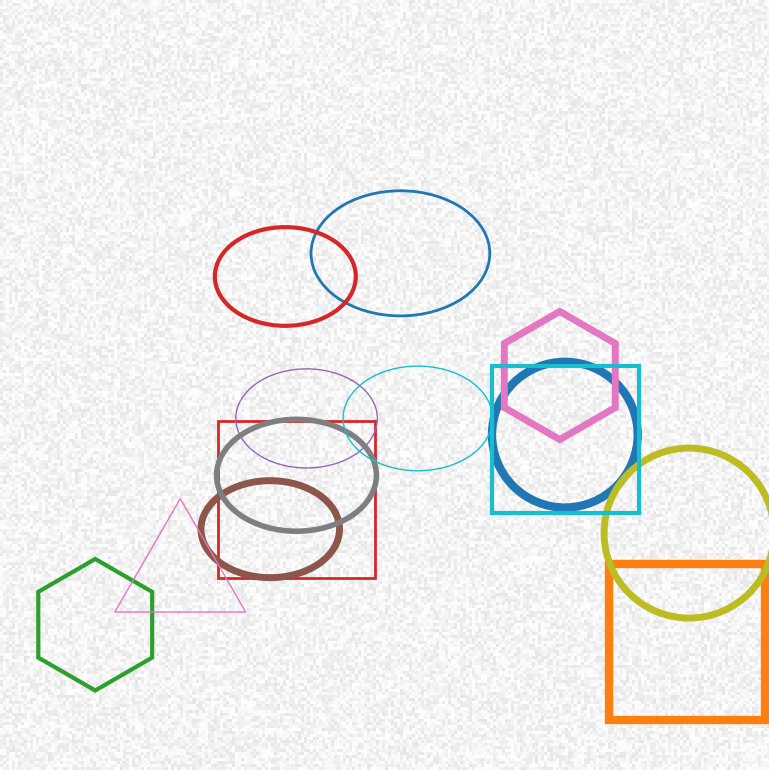[{"shape": "circle", "thickness": 3, "radius": 0.47, "center": [0.734, 0.435]}, {"shape": "oval", "thickness": 1, "radius": 0.58, "center": [0.52, 0.671]}, {"shape": "square", "thickness": 3, "radius": 0.51, "center": [0.893, 0.166]}, {"shape": "hexagon", "thickness": 1.5, "radius": 0.43, "center": [0.124, 0.189]}, {"shape": "square", "thickness": 1, "radius": 0.51, "center": [0.385, 0.352]}, {"shape": "oval", "thickness": 1.5, "radius": 0.46, "center": [0.371, 0.641]}, {"shape": "oval", "thickness": 0.5, "radius": 0.46, "center": [0.398, 0.457]}, {"shape": "oval", "thickness": 2.5, "radius": 0.45, "center": [0.351, 0.313]}, {"shape": "hexagon", "thickness": 2.5, "radius": 0.42, "center": [0.727, 0.512]}, {"shape": "triangle", "thickness": 0.5, "radius": 0.49, "center": [0.234, 0.254]}, {"shape": "oval", "thickness": 2, "radius": 0.52, "center": [0.385, 0.383]}, {"shape": "circle", "thickness": 2.5, "radius": 0.55, "center": [0.895, 0.308]}, {"shape": "oval", "thickness": 0.5, "radius": 0.49, "center": [0.543, 0.457]}, {"shape": "square", "thickness": 1.5, "radius": 0.48, "center": [0.735, 0.429]}]